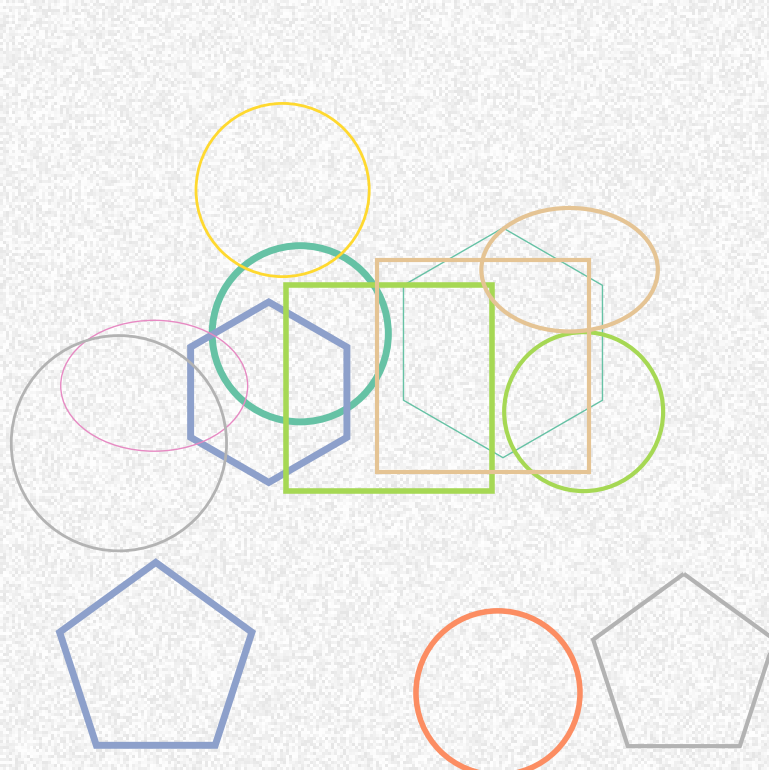[{"shape": "circle", "thickness": 2.5, "radius": 0.57, "center": [0.39, 0.567]}, {"shape": "hexagon", "thickness": 0.5, "radius": 0.75, "center": [0.653, 0.555]}, {"shape": "circle", "thickness": 2, "radius": 0.53, "center": [0.647, 0.1]}, {"shape": "pentagon", "thickness": 2.5, "radius": 0.66, "center": [0.202, 0.138]}, {"shape": "hexagon", "thickness": 2.5, "radius": 0.59, "center": [0.349, 0.491]}, {"shape": "oval", "thickness": 0.5, "radius": 0.61, "center": [0.2, 0.499]}, {"shape": "circle", "thickness": 1.5, "radius": 0.52, "center": [0.758, 0.465]}, {"shape": "square", "thickness": 2, "radius": 0.67, "center": [0.506, 0.496]}, {"shape": "circle", "thickness": 1, "radius": 0.56, "center": [0.367, 0.753]}, {"shape": "square", "thickness": 1.5, "radius": 0.69, "center": [0.627, 0.525]}, {"shape": "oval", "thickness": 1.5, "radius": 0.57, "center": [0.74, 0.65]}, {"shape": "pentagon", "thickness": 1.5, "radius": 0.62, "center": [0.888, 0.131]}, {"shape": "circle", "thickness": 1, "radius": 0.7, "center": [0.154, 0.424]}]